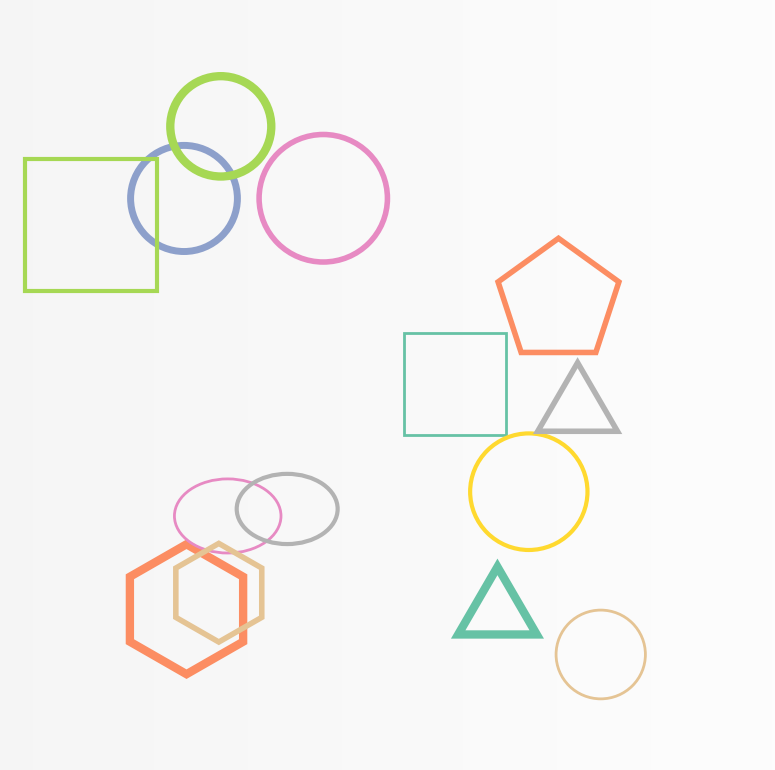[{"shape": "square", "thickness": 1, "radius": 0.33, "center": [0.587, 0.501]}, {"shape": "triangle", "thickness": 3, "radius": 0.29, "center": [0.642, 0.205]}, {"shape": "hexagon", "thickness": 3, "radius": 0.42, "center": [0.241, 0.209]}, {"shape": "pentagon", "thickness": 2, "radius": 0.41, "center": [0.721, 0.609]}, {"shape": "circle", "thickness": 2.5, "radius": 0.34, "center": [0.237, 0.742]}, {"shape": "circle", "thickness": 2, "radius": 0.41, "center": [0.417, 0.743]}, {"shape": "oval", "thickness": 1, "radius": 0.34, "center": [0.294, 0.33]}, {"shape": "square", "thickness": 1.5, "radius": 0.43, "center": [0.117, 0.708]}, {"shape": "circle", "thickness": 3, "radius": 0.33, "center": [0.285, 0.836]}, {"shape": "circle", "thickness": 1.5, "radius": 0.38, "center": [0.682, 0.361]}, {"shape": "hexagon", "thickness": 2, "radius": 0.32, "center": [0.282, 0.23]}, {"shape": "circle", "thickness": 1, "radius": 0.29, "center": [0.775, 0.15]}, {"shape": "oval", "thickness": 1.5, "radius": 0.33, "center": [0.371, 0.339]}, {"shape": "triangle", "thickness": 2, "radius": 0.3, "center": [0.745, 0.47]}]